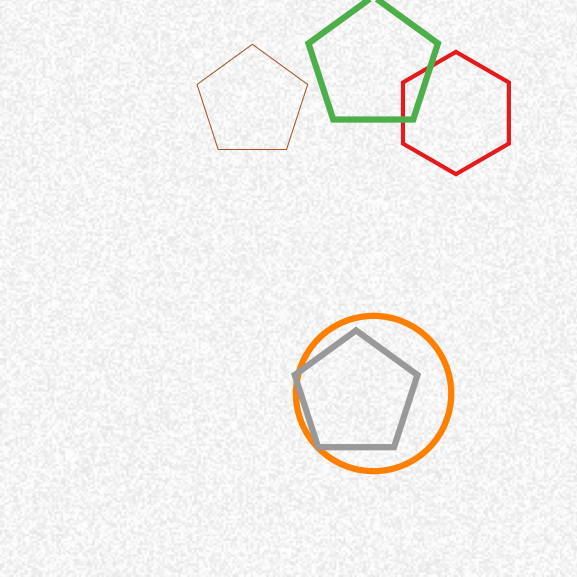[{"shape": "hexagon", "thickness": 2, "radius": 0.53, "center": [0.789, 0.803]}, {"shape": "pentagon", "thickness": 3, "radius": 0.59, "center": [0.646, 0.888]}, {"shape": "circle", "thickness": 3, "radius": 0.67, "center": [0.647, 0.318]}, {"shape": "pentagon", "thickness": 0.5, "radius": 0.5, "center": [0.437, 0.822]}, {"shape": "pentagon", "thickness": 3, "radius": 0.56, "center": [0.617, 0.315]}]